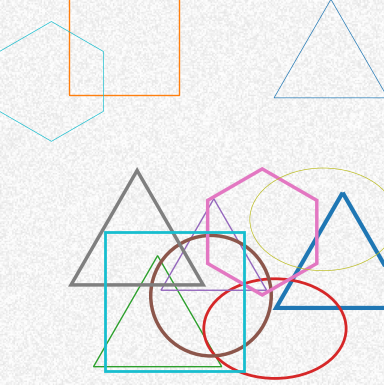[{"shape": "triangle", "thickness": 3, "radius": 1.0, "center": [0.89, 0.3]}, {"shape": "triangle", "thickness": 0.5, "radius": 0.85, "center": [0.86, 0.831]}, {"shape": "square", "thickness": 1, "radius": 0.71, "center": [0.322, 0.895]}, {"shape": "triangle", "thickness": 1, "radius": 0.96, "center": [0.409, 0.144]}, {"shape": "oval", "thickness": 2, "radius": 0.92, "center": [0.714, 0.146]}, {"shape": "triangle", "thickness": 1, "radius": 0.79, "center": [0.555, 0.325]}, {"shape": "circle", "thickness": 2.5, "radius": 0.78, "center": [0.548, 0.232]}, {"shape": "hexagon", "thickness": 2.5, "radius": 0.82, "center": [0.681, 0.398]}, {"shape": "triangle", "thickness": 2.5, "radius": 0.99, "center": [0.356, 0.359]}, {"shape": "oval", "thickness": 0.5, "radius": 0.95, "center": [0.839, 0.43]}, {"shape": "hexagon", "thickness": 0.5, "radius": 0.78, "center": [0.134, 0.789]}, {"shape": "square", "thickness": 2, "radius": 0.9, "center": [0.454, 0.216]}]